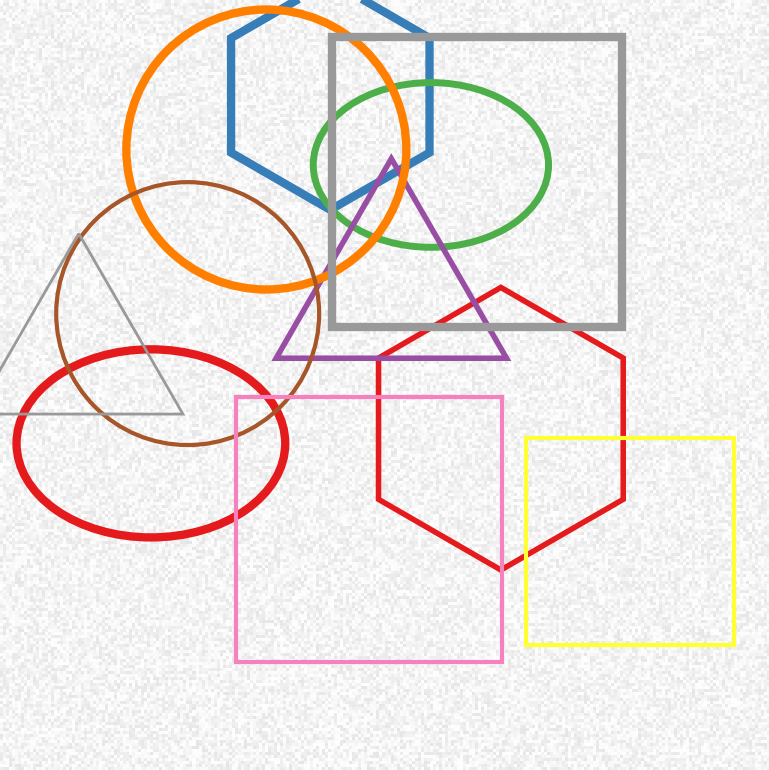[{"shape": "hexagon", "thickness": 2, "radius": 0.92, "center": [0.65, 0.443]}, {"shape": "oval", "thickness": 3, "radius": 0.87, "center": [0.196, 0.424]}, {"shape": "hexagon", "thickness": 3, "radius": 0.74, "center": [0.429, 0.876]}, {"shape": "oval", "thickness": 2.5, "radius": 0.76, "center": [0.56, 0.786]}, {"shape": "triangle", "thickness": 2, "radius": 0.86, "center": [0.508, 0.621]}, {"shape": "circle", "thickness": 3, "radius": 0.91, "center": [0.346, 0.806]}, {"shape": "square", "thickness": 1.5, "radius": 0.67, "center": [0.818, 0.296]}, {"shape": "circle", "thickness": 1.5, "radius": 0.85, "center": [0.244, 0.593]}, {"shape": "square", "thickness": 1.5, "radius": 0.86, "center": [0.479, 0.313]}, {"shape": "triangle", "thickness": 1, "radius": 0.78, "center": [0.102, 0.54]}, {"shape": "square", "thickness": 3, "radius": 0.94, "center": [0.62, 0.764]}]